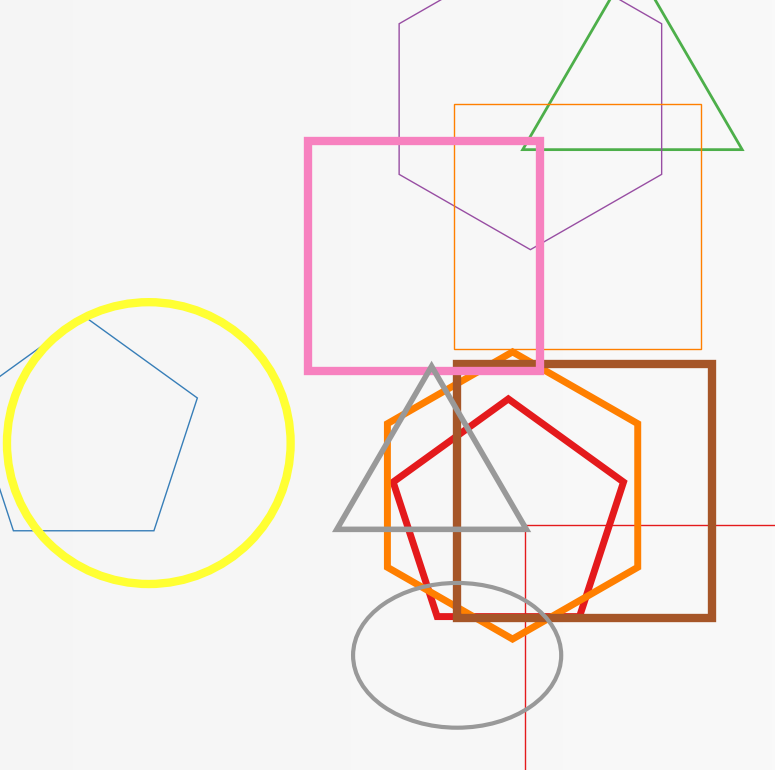[{"shape": "pentagon", "thickness": 2.5, "radius": 0.78, "center": [0.656, 0.326]}, {"shape": "square", "thickness": 0.5, "radius": 0.94, "center": [0.866, 0.13]}, {"shape": "pentagon", "thickness": 0.5, "radius": 0.77, "center": [0.108, 0.435]}, {"shape": "triangle", "thickness": 1, "radius": 0.82, "center": [0.816, 0.887]}, {"shape": "hexagon", "thickness": 0.5, "radius": 0.98, "center": [0.684, 0.871]}, {"shape": "square", "thickness": 0.5, "radius": 0.8, "center": [0.745, 0.705]}, {"shape": "hexagon", "thickness": 2.5, "radius": 0.93, "center": [0.661, 0.357]}, {"shape": "circle", "thickness": 3, "radius": 0.92, "center": [0.192, 0.425]}, {"shape": "square", "thickness": 3, "radius": 0.82, "center": [0.754, 0.363]}, {"shape": "square", "thickness": 3, "radius": 0.75, "center": [0.547, 0.668]}, {"shape": "oval", "thickness": 1.5, "radius": 0.67, "center": [0.59, 0.149]}, {"shape": "triangle", "thickness": 2, "radius": 0.71, "center": [0.557, 0.383]}]